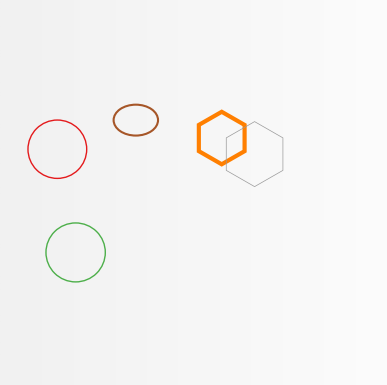[{"shape": "circle", "thickness": 1, "radius": 0.38, "center": [0.148, 0.612]}, {"shape": "circle", "thickness": 1, "radius": 0.38, "center": [0.195, 0.344]}, {"shape": "hexagon", "thickness": 3, "radius": 0.34, "center": [0.572, 0.641]}, {"shape": "oval", "thickness": 1.5, "radius": 0.29, "center": [0.351, 0.688]}, {"shape": "hexagon", "thickness": 0.5, "radius": 0.42, "center": [0.657, 0.6]}]